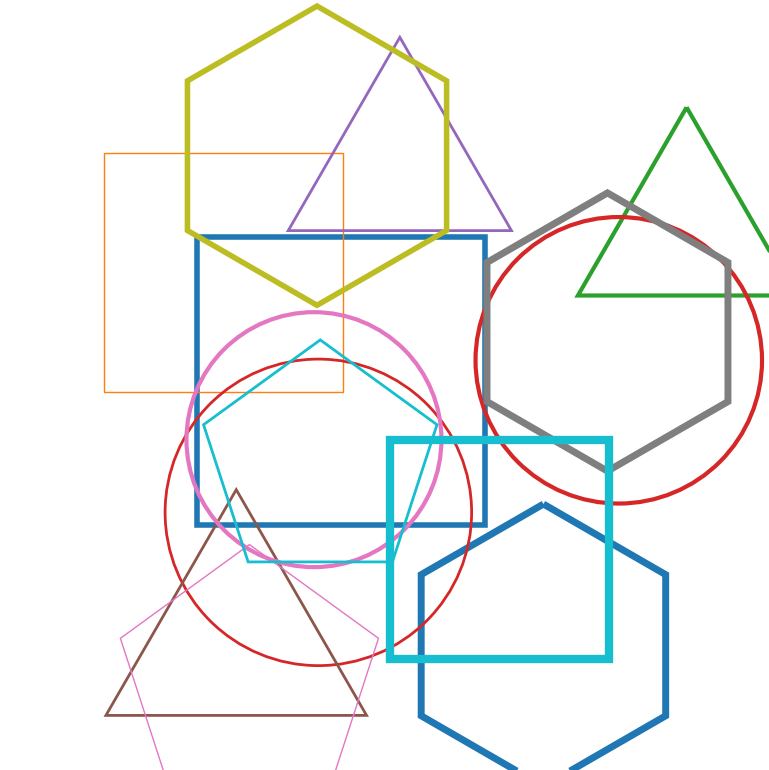[{"shape": "hexagon", "thickness": 2.5, "radius": 0.92, "center": [0.706, 0.162]}, {"shape": "square", "thickness": 2, "radius": 0.94, "center": [0.442, 0.506]}, {"shape": "square", "thickness": 0.5, "radius": 0.78, "center": [0.29, 0.646]}, {"shape": "triangle", "thickness": 1.5, "radius": 0.81, "center": [0.892, 0.698]}, {"shape": "circle", "thickness": 1, "radius": 1.0, "center": [0.413, 0.335]}, {"shape": "circle", "thickness": 1.5, "radius": 0.93, "center": [0.804, 0.532]}, {"shape": "triangle", "thickness": 1, "radius": 0.84, "center": [0.519, 0.784]}, {"shape": "triangle", "thickness": 1, "radius": 0.98, "center": [0.307, 0.169]}, {"shape": "circle", "thickness": 1.5, "radius": 0.83, "center": [0.408, 0.429]}, {"shape": "pentagon", "thickness": 0.5, "radius": 0.88, "center": [0.324, 0.117]}, {"shape": "hexagon", "thickness": 2.5, "radius": 0.9, "center": [0.789, 0.569]}, {"shape": "hexagon", "thickness": 2, "radius": 0.97, "center": [0.412, 0.798]}, {"shape": "square", "thickness": 3, "radius": 0.71, "center": [0.649, 0.286]}, {"shape": "pentagon", "thickness": 1, "radius": 0.8, "center": [0.416, 0.399]}]